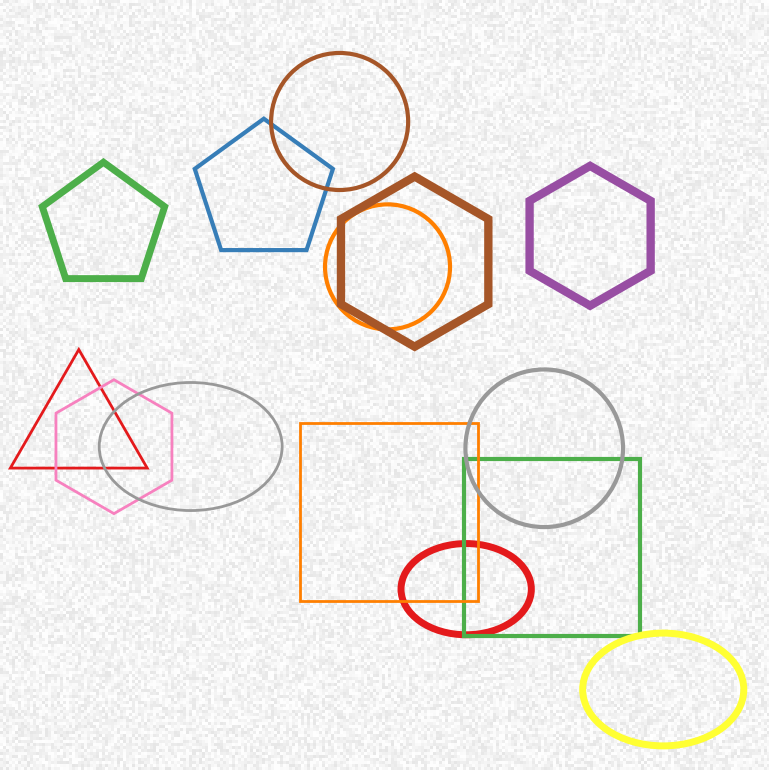[{"shape": "oval", "thickness": 2.5, "radius": 0.42, "center": [0.605, 0.235]}, {"shape": "triangle", "thickness": 1, "radius": 0.51, "center": [0.102, 0.443]}, {"shape": "pentagon", "thickness": 1.5, "radius": 0.47, "center": [0.343, 0.751]}, {"shape": "pentagon", "thickness": 2.5, "radius": 0.42, "center": [0.134, 0.706]}, {"shape": "square", "thickness": 1.5, "radius": 0.57, "center": [0.717, 0.289]}, {"shape": "hexagon", "thickness": 3, "radius": 0.45, "center": [0.766, 0.694]}, {"shape": "circle", "thickness": 1.5, "radius": 0.41, "center": [0.503, 0.653]}, {"shape": "square", "thickness": 1, "radius": 0.58, "center": [0.505, 0.335]}, {"shape": "oval", "thickness": 2.5, "radius": 0.52, "center": [0.861, 0.105]}, {"shape": "hexagon", "thickness": 3, "radius": 0.55, "center": [0.539, 0.66]}, {"shape": "circle", "thickness": 1.5, "radius": 0.44, "center": [0.441, 0.842]}, {"shape": "hexagon", "thickness": 1, "radius": 0.43, "center": [0.148, 0.42]}, {"shape": "circle", "thickness": 1.5, "radius": 0.51, "center": [0.707, 0.418]}, {"shape": "oval", "thickness": 1, "radius": 0.59, "center": [0.248, 0.42]}]